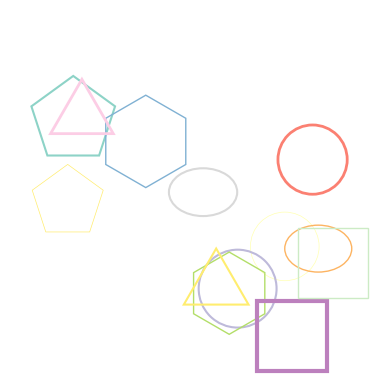[{"shape": "pentagon", "thickness": 1.5, "radius": 0.57, "center": [0.19, 0.689]}, {"shape": "circle", "thickness": 0.5, "radius": 0.45, "center": [0.74, 0.36]}, {"shape": "circle", "thickness": 1.5, "radius": 0.51, "center": [0.617, 0.25]}, {"shape": "circle", "thickness": 2, "radius": 0.45, "center": [0.812, 0.585]}, {"shape": "hexagon", "thickness": 1, "radius": 0.6, "center": [0.379, 0.633]}, {"shape": "oval", "thickness": 1, "radius": 0.44, "center": [0.827, 0.354]}, {"shape": "hexagon", "thickness": 1, "radius": 0.53, "center": [0.595, 0.238]}, {"shape": "triangle", "thickness": 2, "radius": 0.47, "center": [0.213, 0.7]}, {"shape": "oval", "thickness": 1.5, "radius": 0.44, "center": [0.527, 0.501]}, {"shape": "square", "thickness": 3, "radius": 0.45, "center": [0.758, 0.128]}, {"shape": "square", "thickness": 1, "radius": 0.45, "center": [0.866, 0.317]}, {"shape": "pentagon", "thickness": 0.5, "radius": 0.48, "center": [0.176, 0.476]}, {"shape": "triangle", "thickness": 1.5, "radius": 0.49, "center": [0.561, 0.257]}]